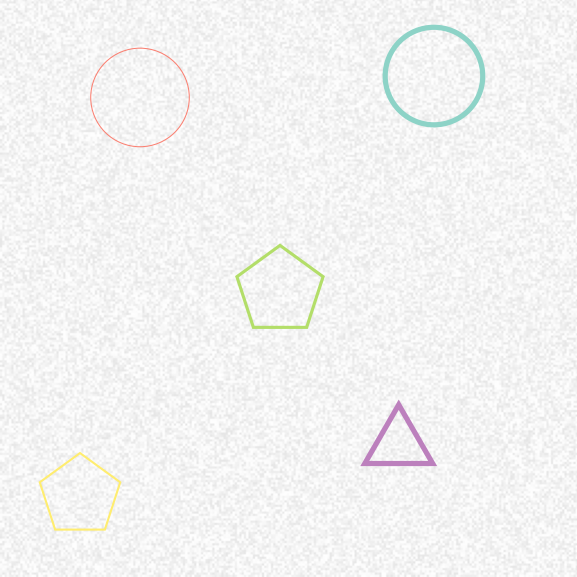[{"shape": "circle", "thickness": 2.5, "radius": 0.42, "center": [0.751, 0.867]}, {"shape": "circle", "thickness": 0.5, "radius": 0.43, "center": [0.242, 0.83]}, {"shape": "pentagon", "thickness": 1.5, "radius": 0.39, "center": [0.485, 0.496]}, {"shape": "triangle", "thickness": 2.5, "radius": 0.34, "center": [0.69, 0.23]}, {"shape": "pentagon", "thickness": 1, "radius": 0.37, "center": [0.139, 0.141]}]